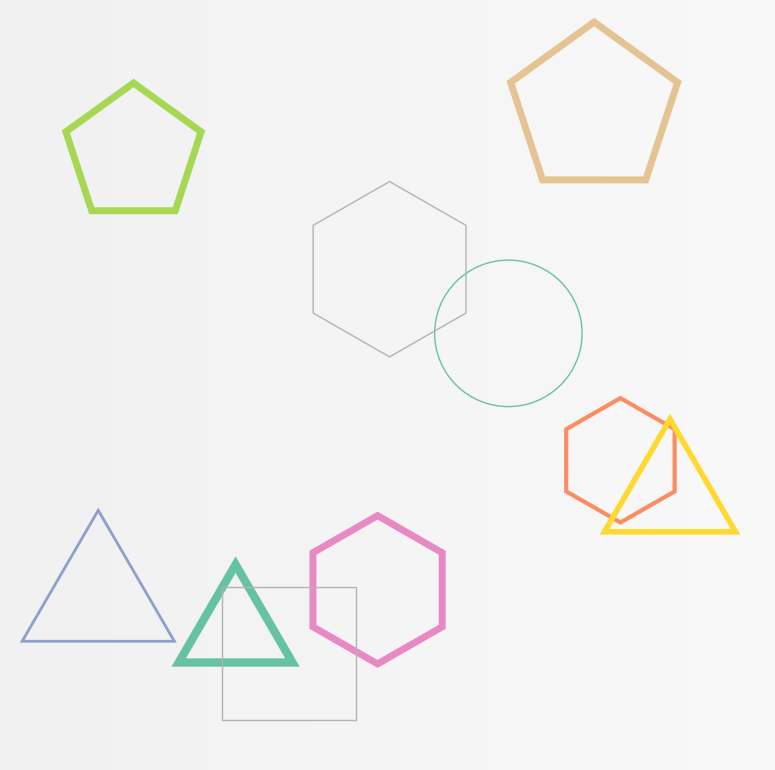[{"shape": "triangle", "thickness": 3, "radius": 0.42, "center": [0.304, 0.182]}, {"shape": "circle", "thickness": 0.5, "radius": 0.48, "center": [0.656, 0.567]}, {"shape": "hexagon", "thickness": 1.5, "radius": 0.4, "center": [0.801, 0.402]}, {"shape": "triangle", "thickness": 1, "radius": 0.57, "center": [0.127, 0.224]}, {"shape": "hexagon", "thickness": 2.5, "radius": 0.48, "center": [0.487, 0.234]}, {"shape": "pentagon", "thickness": 2.5, "radius": 0.46, "center": [0.172, 0.801]}, {"shape": "triangle", "thickness": 2, "radius": 0.49, "center": [0.865, 0.358]}, {"shape": "pentagon", "thickness": 2.5, "radius": 0.57, "center": [0.767, 0.858]}, {"shape": "square", "thickness": 0.5, "radius": 0.43, "center": [0.373, 0.151]}, {"shape": "hexagon", "thickness": 0.5, "radius": 0.57, "center": [0.503, 0.65]}]